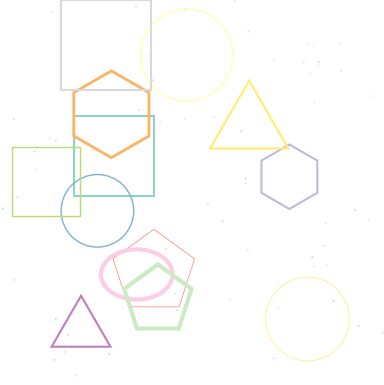[{"shape": "square", "thickness": 1.5, "radius": 0.52, "center": [0.295, 0.595]}, {"shape": "circle", "thickness": 1, "radius": 0.6, "center": [0.485, 0.857]}, {"shape": "hexagon", "thickness": 1.5, "radius": 0.42, "center": [0.752, 0.541]}, {"shape": "pentagon", "thickness": 0.5, "radius": 0.56, "center": [0.4, 0.293]}, {"shape": "circle", "thickness": 1, "radius": 0.47, "center": [0.253, 0.452]}, {"shape": "hexagon", "thickness": 2, "radius": 0.56, "center": [0.289, 0.703]}, {"shape": "square", "thickness": 1, "radius": 0.45, "center": [0.119, 0.529]}, {"shape": "oval", "thickness": 3, "radius": 0.46, "center": [0.355, 0.287]}, {"shape": "square", "thickness": 1.5, "radius": 0.59, "center": [0.276, 0.882]}, {"shape": "triangle", "thickness": 1.5, "radius": 0.44, "center": [0.211, 0.144]}, {"shape": "pentagon", "thickness": 3, "radius": 0.46, "center": [0.41, 0.221]}, {"shape": "triangle", "thickness": 1.5, "radius": 0.59, "center": [0.647, 0.673]}, {"shape": "circle", "thickness": 0.5, "radius": 0.54, "center": [0.799, 0.171]}]